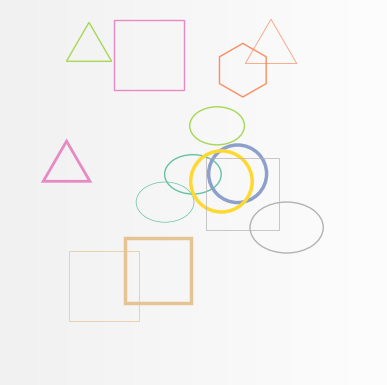[{"shape": "oval", "thickness": 1, "radius": 0.37, "center": [0.498, 0.547]}, {"shape": "oval", "thickness": 0.5, "radius": 0.37, "center": [0.426, 0.475]}, {"shape": "hexagon", "thickness": 1, "radius": 0.35, "center": [0.627, 0.818]}, {"shape": "triangle", "thickness": 0.5, "radius": 0.38, "center": [0.699, 0.873]}, {"shape": "circle", "thickness": 2.5, "radius": 0.37, "center": [0.613, 0.549]}, {"shape": "square", "thickness": 1, "radius": 0.45, "center": [0.385, 0.857]}, {"shape": "triangle", "thickness": 2, "radius": 0.35, "center": [0.172, 0.564]}, {"shape": "oval", "thickness": 1, "radius": 0.35, "center": [0.56, 0.673]}, {"shape": "triangle", "thickness": 1, "radius": 0.34, "center": [0.23, 0.874]}, {"shape": "circle", "thickness": 2.5, "radius": 0.4, "center": [0.571, 0.529]}, {"shape": "square", "thickness": 0.5, "radius": 0.45, "center": [0.269, 0.258]}, {"shape": "square", "thickness": 2.5, "radius": 0.43, "center": [0.407, 0.297]}, {"shape": "oval", "thickness": 1, "radius": 0.47, "center": [0.74, 0.409]}, {"shape": "square", "thickness": 0.5, "radius": 0.47, "center": [0.627, 0.496]}]